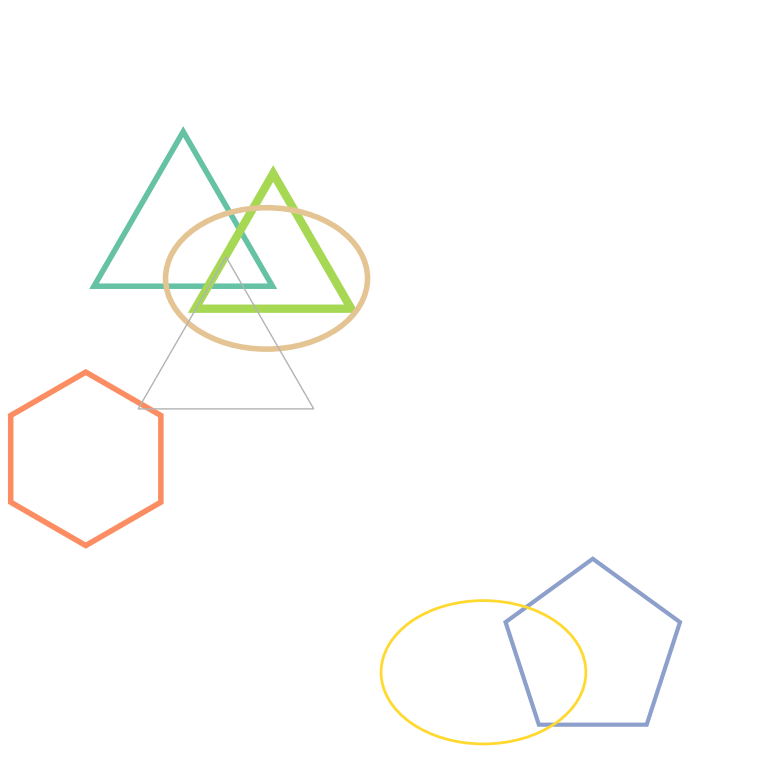[{"shape": "triangle", "thickness": 2, "radius": 0.67, "center": [0.238, 0.695]}, {"shape": "hexagon", "thickness": 2, "radius": 0.56, "center": [0.111, 0.404]}, {"shape": "pentagon", "thickness": 1.5, "radius": 0.6, "center": [0.77, 0.155]}, {"shape": "triangle", "thickness": 3, "radius": 0.59, "center": [0.355, 0.658]}, {"shape": "oval", "thickness": 1, "radius": 0.66, "center": [0.628, 0.127]}, {"shape": "oval", "thickness": 2, "radius": 0.66, "center": [0.346, 0.638]}, {"shape": "triangle", "thickness": 0.5, "radius": 0.66, "center": [0.293, 0.535]}]